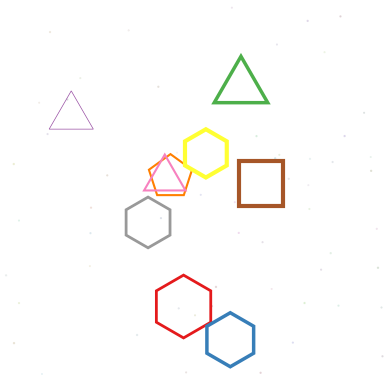[{"shape": "hexagon", "thickness": 2, "radius": 0.41, "center": [0.477, 0.204]}, {"shape": "hexagon", "thickness": 2.5, "radius": 0.35, "center": [0.598, 0.118]}, {"shape": "triangle", "thickness": 2.5, "radius": 0.4, "center": [0.626, 0.773]}, {"shape": "triangle", "thickness": 0.5, "radius": 0.33, "center": [0.185, 0.698]}, {"shape": "pentagon", "thickness": 1.5, "radius": 0.29, "center": [0.443, 0.541]}, {"shape": "hexagon", "thickness": 3, "radius": 0.31, "center": [0.535, 0.602]}, {"shape": "square", "thickness": 3, "radius": 0.29, "center": [0.678, 0.523]}, {"shape": "triangle", "thickness": 1.5, "radius": 0.31, "center": [0.428, 0.536]}, {"shape": "hexagon", "thickness": 2, "radius": 0.33, "center": [0.385, 0.422]}]